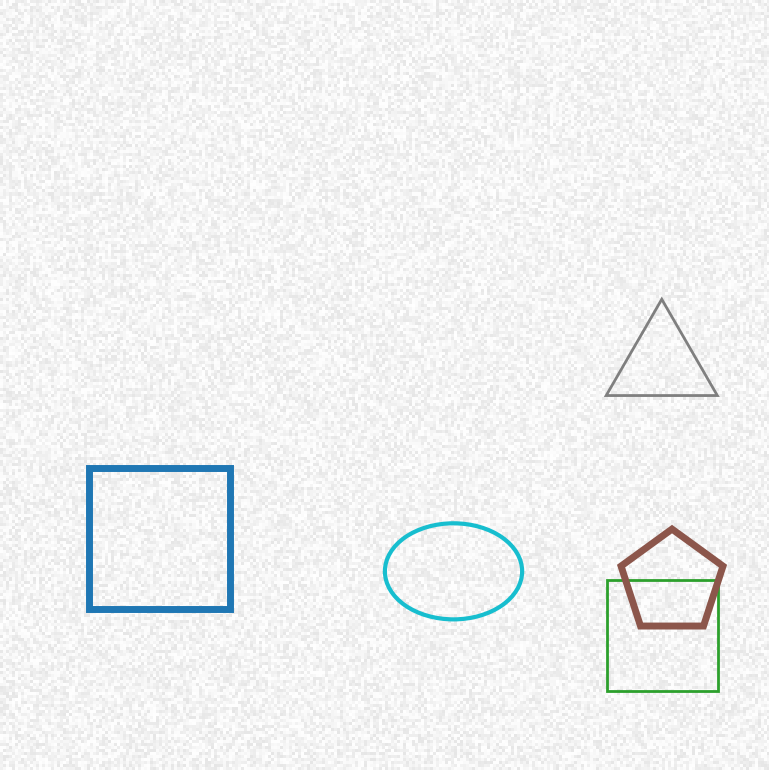[{"shape": "square", "thickness": 2.5, "radius": 0.46, "center": [0.207, 0.301]}, {"shape": "square", "thickness": 1, "radius": 0.36, "center": [0.86, 0.174]}, {"shape": "pentagon", "thickness": 2.5, "radius": 0.35, "center": [0.873, 0.243]}, {"shape": "triangle", "thickness": 1, "radius": 0.42, "center": [0.859, 0.528]}, {"shape": "oval", "thickness": 1.5, "radius": 0.45, "center": [0.589, 0.258]}]